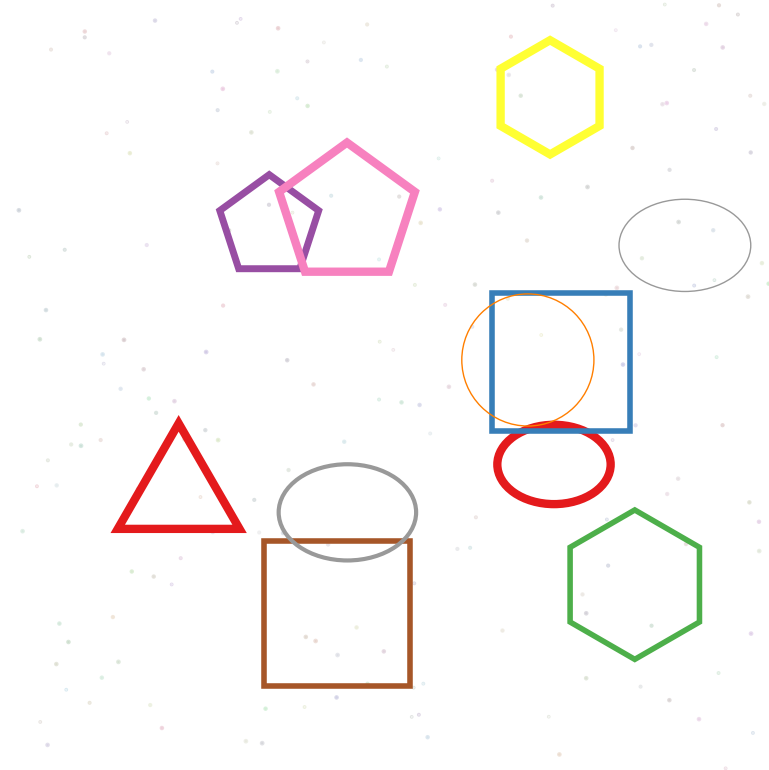[{"shape": "triangle", "thickness": 3, "radius": 0.46, "center": [0.232, 0.359]}, {"shape": "oval", "thickness": 3, "radius": 0.37, "center": [0.719, 0.397]}, {"shape": "square", "thickness": 2, "radius": 0.45, "center": [0.729, 0.53]}, {"shape": "hexagon", "thickness": 2, "radius": 0.49, "center": [0.824, 0.241]}, {"shape": "pentagon", "thickness": 2.5, "radius": 0.34, "center": [0.35, 0.706]}, {"shape": "circle", "thickness": 0.5, "radius": 0.43, "center": [0.686, 0.532]}, {"shape": "hexagon", "thickness": 3, "radius": 0.37, "center": [0.714, 0.874]}, {"shape": "square", "thickness": 2, "radius": 0.47, "center": [0.438, 0.203]}, {"shape": "pentagon", "thickness": 3, "radius": 0.46, "center": [0.451, 0.722]}, {"shape": "oval", "thickness": 0.5, "radius": 0.43, "center": [0.889, 0.681]}, {"shape": "oval", "thickness": 1.5, "radius": 0.45, "center": [0.451, 0.335]}]